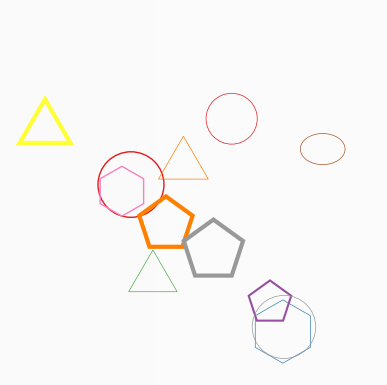[{"shape": "circle", "thickness": 0.5, "radius": 0.33, "center": [0.598, 0.692]}, {"shape": "circle", "thickness": 1, "radius": 0.43, "center": [0.338, 0.521]}, {"shape": "hexagon", "thickness": 0.5, "radius": 0.41, "center": [0.73, 0.139]}, {"shape": "triangle", "thickness": 0.5, "radius": 0.36, "center": [0.395, 0.278]}, {"shape": "pentagon", "thickness": 1.5, "radius": 0.29, "center": [0.697, 0.214]}, {"shape": "triangle", "thickness": 0.5, "radius": 0.37, "center": [0.473, 0.572]}, {"shape": "pentagon", "thickness": 3, "radius": 0.36, "center": [0.428, 0.418]}, {"shape": "triangle", "thickness": 3, "radius": 0.38, "center": [0.116, 0.667]}, {"shape": "oval", "thickness": 0.5, "radius": 0.29, "center": [0.833, 0.613]}, {"shape": "hexagon", "thickness": 1, "radius": 0.32, "center": [0.315, 0.503]}, {"shape": "circle", "thickness": 0.5, "radius": 0.41, "center": [0.733, 0.151]}, {"shape": "pentagon", "thickness": 3, "radius": 0.4, "center": [0.551, 0.349]}]